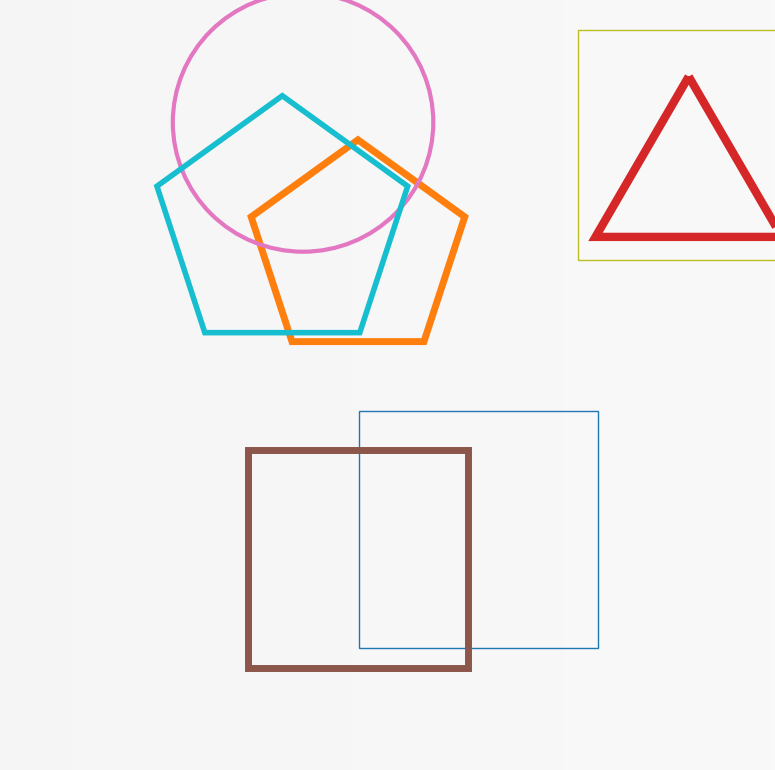[{"shape": "square", "thickness": 0.5, "radius": 0.77, "center": [0.618, 0.312]}, {"shape": "pentagon", "thickness": 2.5, "radius": 0.72, "center": [0.462, 0.674]}, {"shape": "triangle", "thickness": 3, "radius": 0.69, "center": [0.889, 0.762]}, {"shape": "square", "thickness": 2.5, "radius": 0.71, "center": [0.462, 0.274]}, {"shape": "circle", "thickness": 1.5, "radius": 0.84, "center": [0.391, 0.841]}, {"shape": "square", "thickness": 0.5, "radius": 0.75, "center": [0.895, 0.812]}, {"shape": "pentagon", "thickness": 2, "radius": 0.85, "center": [0.364, 0.706]}]